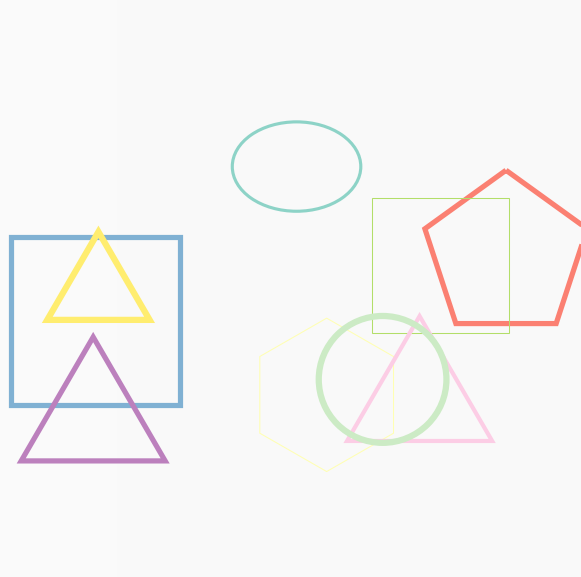[{"shape": "oval", "thickness": 1.5, "radius": 0.55, "center": [0.51, 0.711]}, {"shape": "hexagon", "thickness": 0.5, "radius": 0.66, "center": [0.562, 0.315]}, {"shape": "pentagon", "thickness": 2.5, "radius": 0.73, "center": [0.871, 0.558]}, {"shape": "square", "thickness": 2.5, "radius": 0.73, "center": [0.165, 0.444]}, {"shape": "square", "thickness": 0.5, "radius": 0.59, "center": [0.757, 0.539]}, {"shape": "triangle", "thickness": 2, "radius": 0.72, "center": [0.722, 0.308]}, {"shape": "triangle", "thickness": 2.5, "radius": 0.71, "center": [0.16, 0.273]}, {"shape": "circle", "thickness": 3, "radius": 0.55, "center": [0.658, 0.342]}, {"shape": "triangle", "thickness": 3, "radius": 0.51, "center": [0.169, 0.496]}]